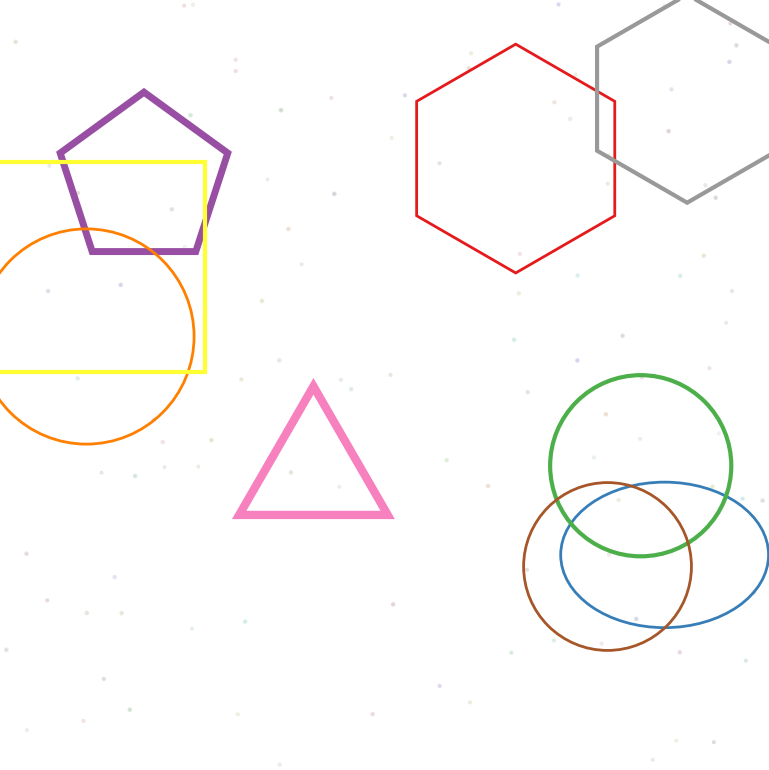[{"shape": "hexagon", "thickness": 1, "radius": 0.74, "center": [0.67, 0.794]}, {"shape": "oval", "thickness": 1, "radius": 0.67, "center": [0.863, 0.279]}, {"shape": "circle", "thickness": 1.5, "radius": 0.59, "center": [0.832, 0.395]}, {"shape": "pentagon", "thickness": 2.5, "radius": 0.57, "center": [0.187, 0.766]}, {"shape": "circle", "thickness": 1, "radius": 0.7, "center": [0.112, 0.563]}, {"shape": "square", "thickness": 1.5, "radius": 0.68, "center": [0.13, 0.653]}, {"shape": "circle", "thickness": 1, "radius": 0.54, "center": [0.789, 0.264]}, {"shape": "triangle", "thickness": 3, "radius": 0.56, "center": [0.407, 0.387]}, {"shape": "hexagon", "thickness": 1.5, "radius": 0.68, "center": [0.892, 0.872]}]